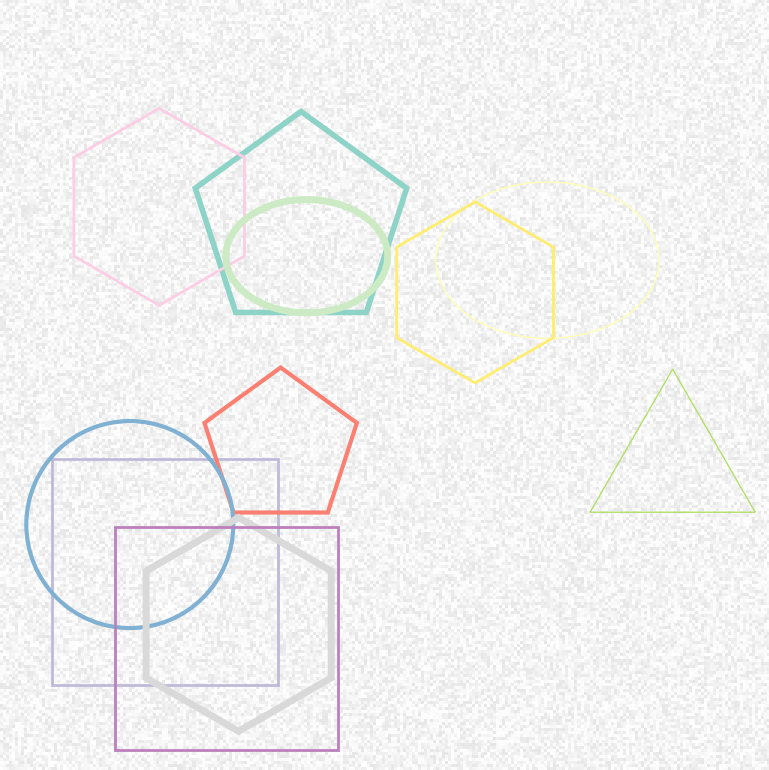[{"shape": "pentagon", "thickness": 2, "radius": 0.72, "center": [0.391, 0.711]}, {"shape": "oval", "thickness": 0.5, "radius": 0.73, "center": [0.711, 0.662]}, {"shape": "square", "thickness": 1, "radius": 0.73, "center": [0.214, 0.257]}, {"shape": "pentagon", "thickness": 1.5, "radius": 0.52, "center": [0.364, 0.419]}, {"shape": "circle", "thickness": 1.5, "radius": 0.67, "center": [0.169, 0.319]}, {"shape": "triangle", "thickness": 0.5, "radius": 0.62, "center": [0.874, 0.397]}, {"shape": "hexagon", "thickness": 1, "radius": 0.64, "center": [0.207, 0.731]}, {"shape": "hexagon", "thickness": 2.5, "radius": 0.69, "center": [0.31, 0.189]}, {"shape": "square", "thickness": 1, "radius": 0.73, "center": [0.294, 0.171]}, {"shape": "oval", "thickness": 2.5, "radius": 0.53, "center": [0.398, 0.667]}, {"shape": "hexagon", "thickness": 1, "radius": 0.59, "center": [0.617, 0.62]}]